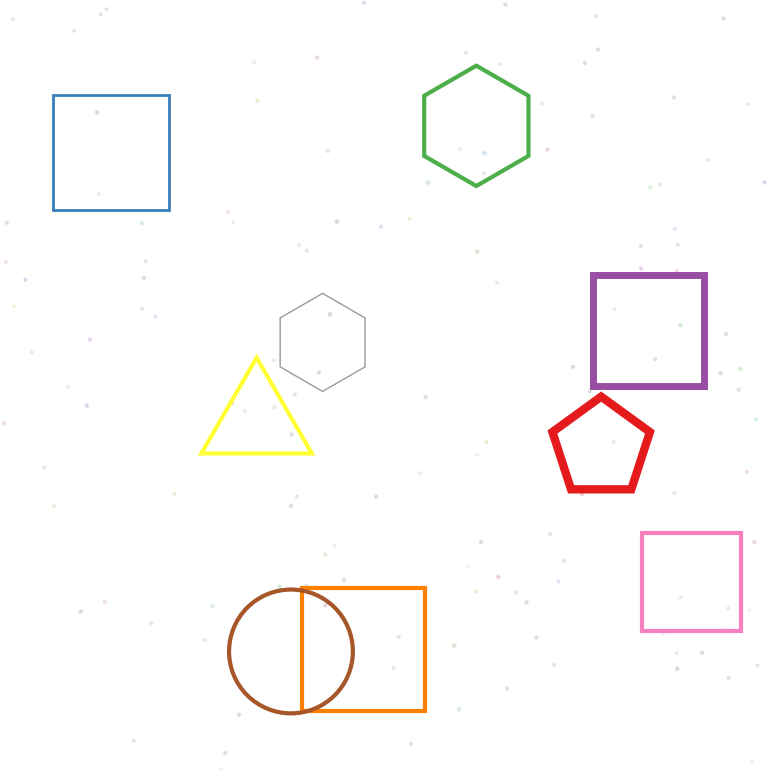[{"shape": "pentagon", "thickness": 3, "radius": 0.33, "center": [0.781, 0.418]}, {"shape": "square", "thickness": 1, "radius": 0.37, "center": [0.144, 0.802]}, {"shape": "hexagon", "thickness": 1.5, "radius": 0.39, "center": [0.619, 0.837]}, {"shape": "square", "thickness": 2.5, "radius": 0.36, "center": [0.842, 0.571]}, {"shape": "square", "thickness": 1.5, "radius": 0.4, "center": [0.472, 0.157]}, {"shape": "triangle", "thickness": 1.5, "radius": 0.41, "center": [0.333, 0.453]}, {"shape": "circle", "thickness": 1.5, "radius": 0.4, "center": [0.378, 0.154]}, {"shape": "square", "thickness": 1.5, "radius": 0.32, "center": [0.898, 0.244]}, {"shape": "hexagon", "thickness": 0.5, "radius": 0.32, "center": [0.419, 0.555]}]